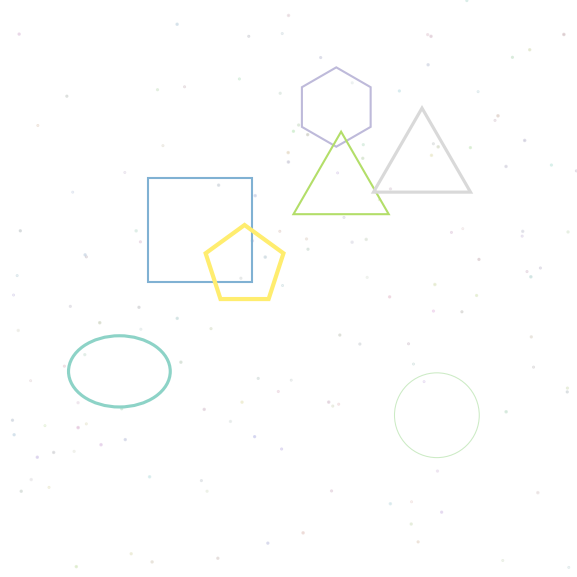[{"shape": "oval", "thickness": 1.5, "radius": 0.44, "center": [0.207, 0.356]}, {"shape": "hexagon", "thickness": 1, "radius": 0.34, "center": [0.582, 0.814]}, {"shape": "square", "thickness": 1, "radius": 0.45, "center": [0.347, 0.601]}, {"shape": "triangle", "thickness": 1, "radius": 0.48, "center": [0.591, 0.676]}, {"shape": "triangle", "thickness": 1.5, "radius": 0.48, "center": [0.731, 0.715]}, {"shape": "circle", "thickness": 0.5, "radius": 0.37, "center": [0.757, 0.28]}, {"shape": "pentagon", "thickness": 2, "radius": 0.35, "center": [0.423, 0.539]}]